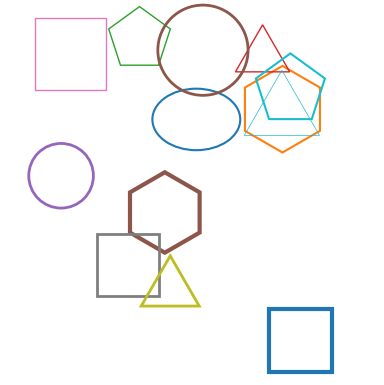[{"shape": "square", "thickness": 3, "radius": 0.41, "center": [0.782, 0.115]}, {"shape": "oval", "thickness": 1.5, "radius": 0.57, "center": [0.51, 0.69]}, {"shape": "hexagon", "thickness": 1.5, "radius": 0.56, "center": [0.734, 0.716]}, {"shape": "pentagon", "thickness": 1, "radius": 0.42, "center": [0.362, 0.899]}, {"shape": "triangle", "thickness": 1, "radius": 0.41, "center": [0.682, 0.854]}, {"shape": "circle", "thickness": 2, "radius": 0.42, "center": [0.159, 0.543]}, {"shape": "hexagon", "thickness": 3, "radius": 0.52, "center": [0.428, 0.448]}, {"shape": "circle", "thickness": 2, "radius": 0.59, "center": [0.527, 0.87]}, {"shape": "square", "thickness": 1, "radius": 0.47, "center": [0.183, 0.86]}, {"shape": "square", "thickness": 2, "radius": 0.4, "center": [0.332, 0.311]}, {"shape": "triangle", "thickness": 2, "radius": 0.44, "center": [0.442, 0.249]}, {"shape": "triangle", "thickness": 0.5, "radius": 0.56, "center": [0.732, 0.705]}, {"shape": "pentagon", "thickness": 1.5, "radius": 0.47, "center": [0.754, 0.767]}]